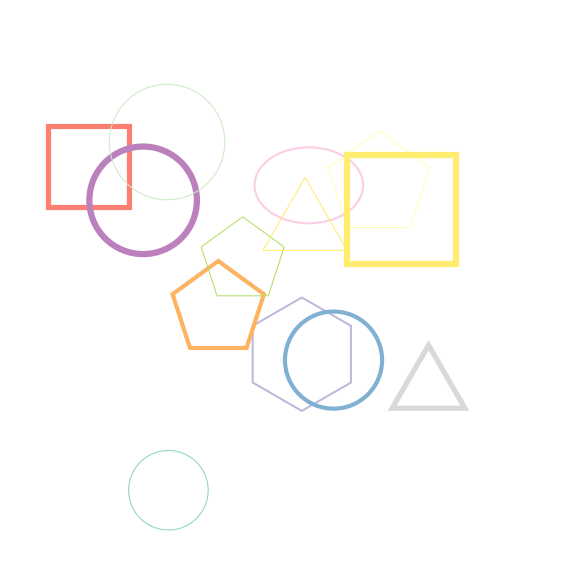[{"shape": "circle", "thickness": 0.5, "radius": 0.34, "center": [0.292, 0.15]}, {"shape": "pentagon", "thickness": 0.5, "radius": 0.46, "center": [0.656, 0.68]}, {"shape": "hexagon", "thickness": 1, "radius": 0.49, "center": [0.523, 0.386]}, {"shape": "square", "thickness": 2.5, "radius": 0.35, "center": [0.153, 0.711]}, {"shape": "circle", "thickness": 2, "radius": 0.42, "center": [0.578, 0.376]}, {"shape": "pentagon", "thickness": 2, "radius": 0.42, "center": [0.378, 0.464]}, {"shape": "pentagon", "thickness": 0.5, "radius": 0.38, "center": [0.42, 0.548]}, {"shape": "oval", "thickness": 1, "radius": 0.47, "center": [0.535, 0.678]}, {"shape": "triangle", "thickness": 2.5, "radius": 0.36, "center": [0.742, 0.329]}, {"shape": "circle", "thickness": 3, "radius": 0.47, "center": [0.248, 0.652]}, {"shape": "circle", "thickness": 0.5, "radius": 0.5, "center": [0.289, 0.753]}, {"shape": "square", "thickness": 3, "radius": 0.47, "center": [0.695, 0.637]}, {"shape": "triangle", "thickness": 0.5, "radius": 0.42, "center": [0.528, 0.608]}]